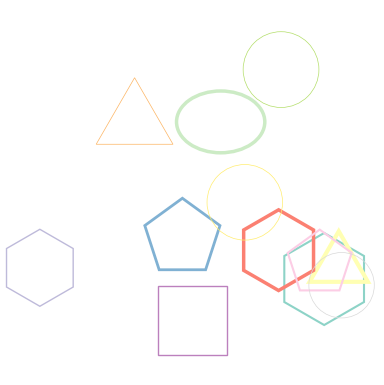[{"shape": "hexagon", "thickness": 1.5, "radius": 0.6, "center": [0.842, 0.275]}, {"shape": "triangle", "thickness": 3, "radius": 0.44, "center": [0.88, 0.312]}, {"shape": "hexagon", "thickness": 1, "radius": 0.5, "center": [0.104, 0.304]}, {"shape": "hexagon", "thickness": 2.5, "radius": 0.52, "center": [0.724, 0.35]}, {"shape": "pentagon", "thickness": 2, "radius": 0.51, "center": [0.474, 0.382]}, {"shape": "triangle", "thickness": 0.5, "radius": 0.58, "center": [0.35, 0.683]}, {"shape": "circle", "thickness": 0.5, "radius": 0.49, "center": [0.73, 0.819]}, {"shape": "pentagon", "thickness": 1.5, "radius": 0.44, "center": [0.83, 0.316]}, {"shape": "circle", "thickness": 0.5, "radius": 0.42, "center": [0.887, 0.259]}, {"shape": "square", "thickness": 1, "radius": 0.45, "center": [0.5, 0.168]}, {"shape": "oval", "thickness": 2.5, "radius": 0.57, "center": [0.573, 0.683]}, {"shape": "circle", "thickness": 0.5, "radius": 0.49, "center": [0.636, 0.474]}]